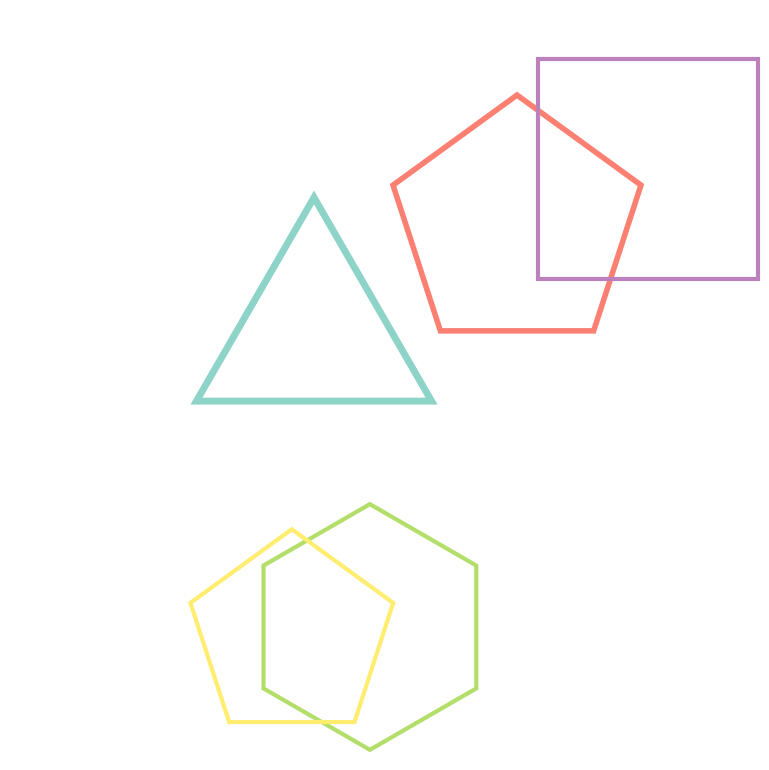[{"shape": "triangle", "thickness": 2.5, "radius": 0.88, "center": [0.408, 0.567]}, {"shape": "pentagon", "thickness": 2, "radius": 0.85, "center": [0.671, 0.707]}, {"shape": "hexagon", "thickness": 1.5, "radius": 0.8, "center": [0.48, 0.186]}, {"shape": "square", "thickness": 1.5, "radius": 0.71, "center": [0.842, 0.78]}, {"shape": "pentagon", "thickness": 1.5, "radius": 0.69, "center": [0.379, 0.174]}]